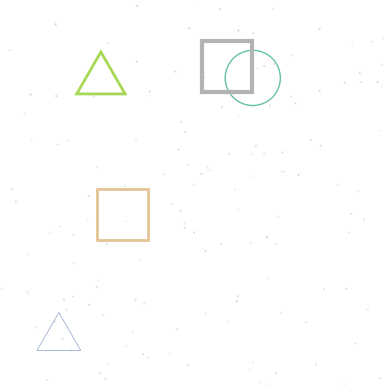[{"shape": "circle", "thickness": 1, "radius": 0.36, "center": [0.657, 0.798]}, {"shape": "triangle", "thickness": 0.5, "radius": 0.33, "center": [0.153, 0.123]}, {"shape": "triangle", "thickness": 2, "radius": 0.36, "center": [0.262, 0.792]}, {"shape": "square", "thickness": 2, "radius": 0.33, "center": [0.318, 0.442]}, {"shape": "square", "thickness": 3, "radius": 0.33, "center": [0.589, 0.827]}]